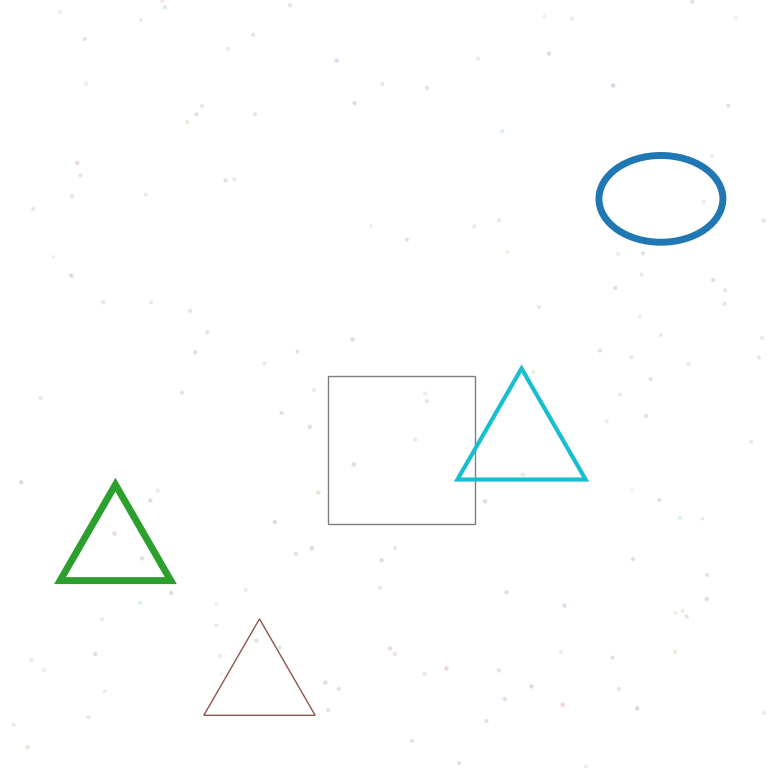[{"shape": "oval", "thickness": 2.5, "radius": 0.4, "center": [0.858, 0.742]}, {"shape": "triangle", "thickness": 2.5, "radius": 0.42, "center": [0.15, 0.287]}, {"shape": "triangle", "thickness": 0.5, "radius": 0.42, "center": [0.337, 0.113]}, {"shape": "square", "thickness": 0.5, "radius": 0.48, "center": [0.522, 0.416]}, {"shape": "triangle", "thickness": 1.5, "radius": 0.48, "center": [0.677, 0.425]}]